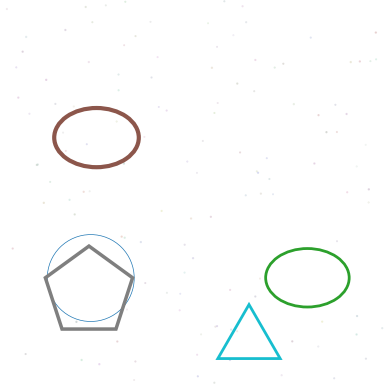[{"shape": "circle", "thickness": 0.5, "radius": 0.56, "center": [0.236, 0.278]}, {"shape": "oval", "thickness": 2, "radius": 0.54, "center": [0.799, 0.279]}, {"shape": "oval", "thickness": 3, "radius": 0.55, "center": [0.251, 0.643]}, {"shape": "pentagon", "thickness": 2.5, "radius": 0.6, "center": [0.231, 0.242]}, {"shape": "triangle", "thickness": 2, "radius": 0.47, "center": [0.647, 0.115]}]